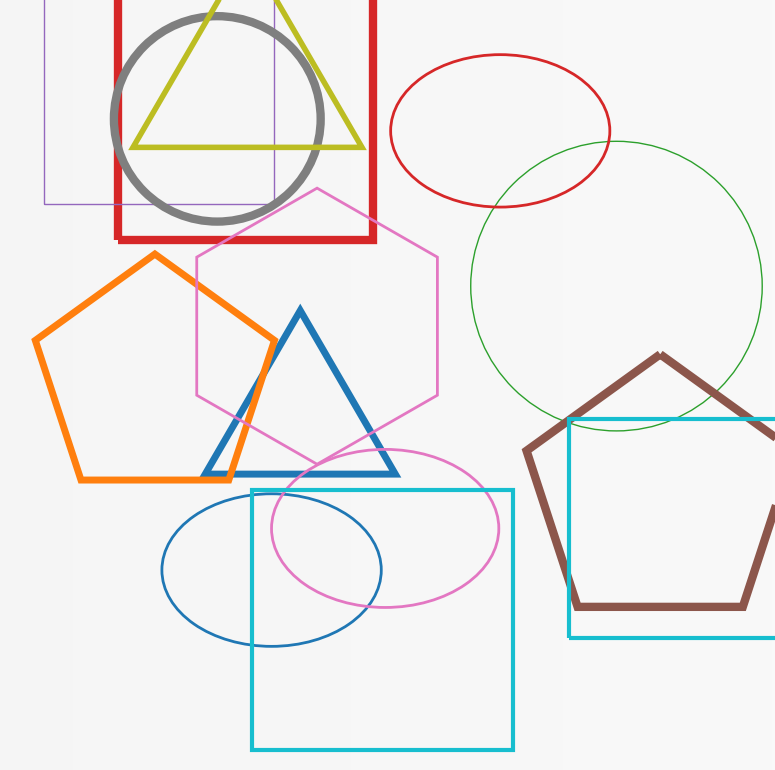[{"shape": "oval", "thickness": 1, "radius": 0.71, "center": [0.35, 0.26]}, {"shape": "triangle", "thickness": 2.5, "radius": 0.71, "center": [0.387, 0.455]}, {"shape": "pentagon", "thickness": 2.5, "radius": 0.81, "center": [0.2, 0.508]}, {"shape": "circle", "thickness": 0.5, "radius": 0.94, "center": [0.795, 0.628]}, {"shape": "square", "thickness": 3, "radius": 0.82, "center": [0.317, 0.852]}, {"shape": "oval", "thickness": 1, "radius": 0.71, "center": [0.645, 0.83]}, {"shape": "square", "thickness": 0.5, "radius": 0.74, "center": [0.205, 0.883]}, {"shape": "pentagon", "thickness": 3, "radius": 0.91, "center": [0.852, 0.359]}, {"shape": "hexagon", "thickness": 1, "radius": 0.9, "center": [0.409, 0.576]}, {"shape": "oval", "thickness": 1, "radius": 0.73, "center": [0.497, 0.314]}, {"shape": "circle", "thickness": 3, "radius": 0.67, "center": [0.28, 0.846]}, {"shape": "triangle", "thickness": 2, "radius": 0.85, "center": [0.319, 0.894]}, {"shape": "square", "thickness": 1.5, "radius": 0.71, "center": [0.877, 0.314]}, {"shape": "square", "thickness": 1.5, "radius": 0.84, "center": [0.494, 0.195]}]